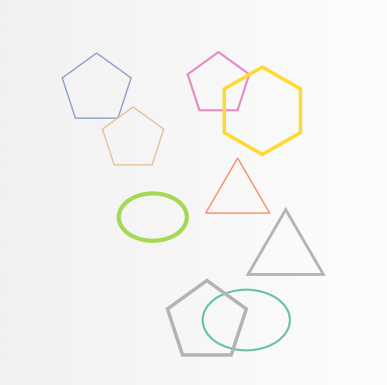[{"shape": "oval", "thickness": 1.5, "radius": 0.56, "center": [0.636, 0.169]}, {"shape": "triangle", "thickness": 1, "radius": 0.48, "center": [0.613, 0.494]}, {"shape": "pentagon", "thickness": 1, "radius": 0.47, "center": [0.249, 0.769]}, {"shape": "pentagon", "thickness": 1.5, "radius": 0.42, "center": [0.564, 0.781]}, {"shape": "oval", "thickness": 3, "radius": 0.44, "center": [0.394, 0.436]}, {"shape": "hexagon", "thickness": 2.5, "radius": 0.57, "center": [0.677, 0.712]}, {"shape": "pentagon", "thickness": 1, "radius": 0.42, "center": [0.344, 0.639]}, {"shape": "triangle", "thickness": 2, "radius": 0.56, "center": [0.737, 0.343]}, {"shape": "pentagon", "thickness": 2.5, "radius": 0.53, "center": [0.534, 0.164]}]